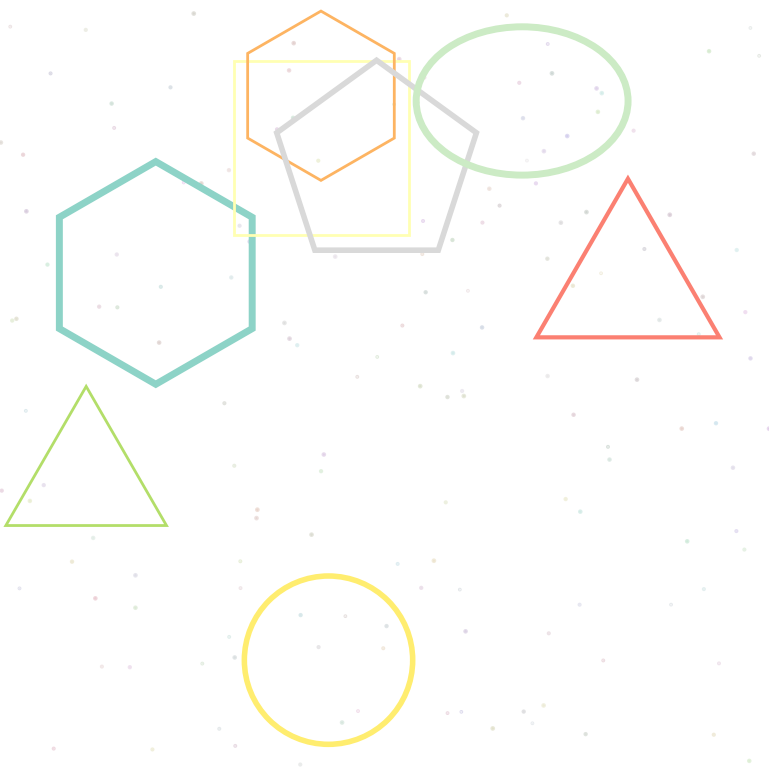[{"shape": "hexagon", "thickness": 2.5, "radius": 0.72, "center": [0.202, 0.646]}, {"shape": "square", "thickness": 1, "radius": 0.57, "center": [0.418, 0.808]}, {"shape": "triangle", "thickness": 1.5, "radius": 0.69, "center": [0.816, 0.631]}, {"shape": "hexagon", "thickness": 1, "radius": 0.55, "center": [0.417, 0.876]}, {"shape": "triangle", "thickness": 1, "radius": 0.6, "center": [0.112, 0.378]}, {"shape": "pentagon", "thickness": 2, "radius": 0.68, "center": [0.489, 0.785]}, {"shape": "oval", "thickness": 2.5, "radius": 0.69, "center": [0.678, 0.869]}, {"shape": "circle", "thickness": 2, "radius": 0.55, "center": [0.427, 0.143]}]